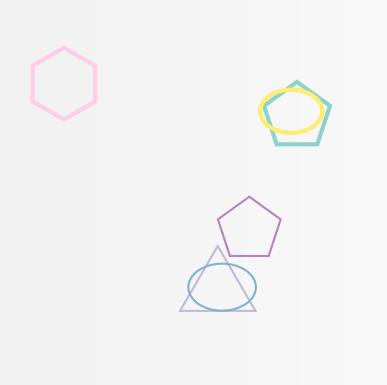[{"shape": "pentagon", "thickness": 3, "radius": 0.45, "center": [0.766, 0.698]}, {"shape": "triangle", "thickness": 1.5, "radius": 0.56, "center": [0.562, 0.249]}, {"shape": "oval", "thickness": 1.5, "radius": 0.44, "center": [0.573, 0.254]}, {"shape": "hexagon", "thickness": 3, "radius": 0.47, "center": [0.165, 0.783]}, {"shape": "pentagon", "thickness": 1.5, "radius": 0.43, "center": [0.643, 0.404]}, {"shape": "oval", "thickness": 3, "radius": 0.4, "center": [0.752, 0.711]}]